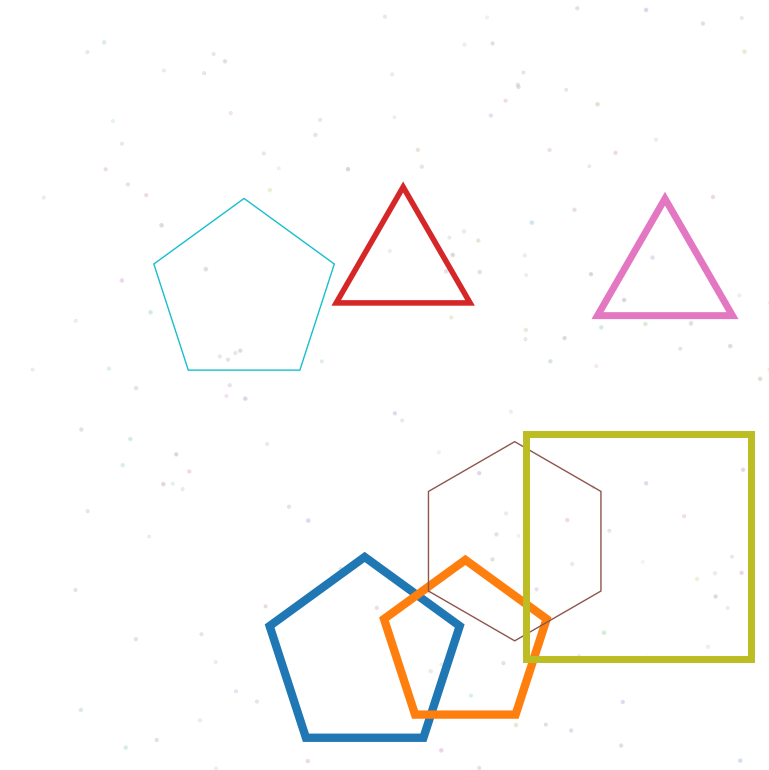[{"shape": "pentagon", "thickness": 3, "radius": 0.65, "center": [0.474, 0.147]}, {"shape": "pentagon", "thickness": 3, "radius": 0.56, "center": [0.604, 0.162]}, {"shape": "triangle", "thickness": 2, "radius": 0.5, "center": [0.524, 0.657]}, {"shape": "hexagon", "thickness": 0.5, "radius": 0.65, "center": [0.668, 0.297]}, {"shape": "triangle", "thickness": 2.5, "radius": 0.51, "center": [0.864, 0.641]}, {"shape": "square", "thickness": 2.5, "radius": 0.73, "center": [0.829, 0.29]}, {"shape": "pentagon", "thickness": 0.5, "radius": 0.62, "center": [0.317, 0.619]}]